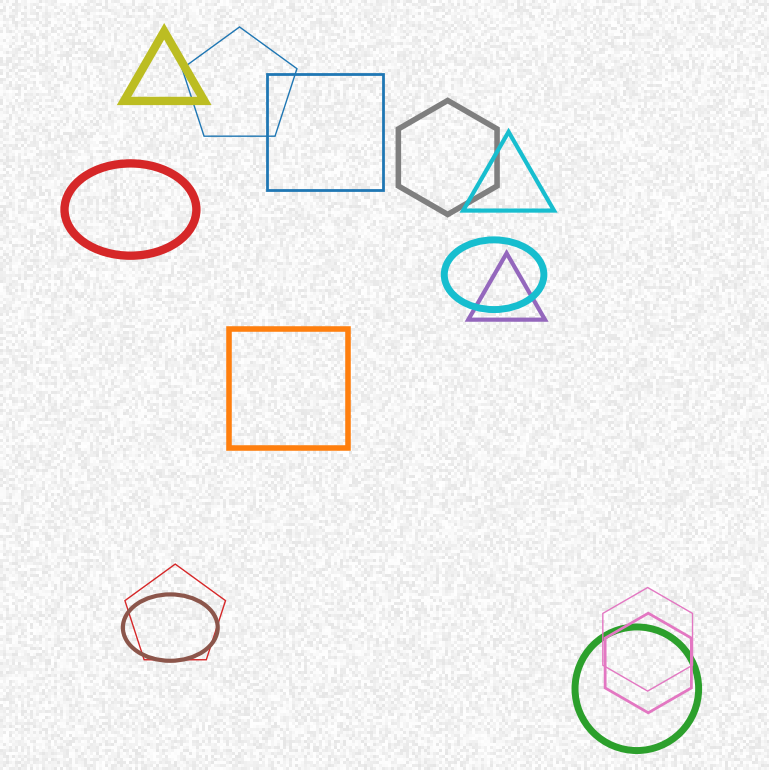[{"shape": "square", "thickness": 1, "radius": 0.38, "center": [0.422, 0.828]}, {"shape": "pentagon", "thickness": 0.5, "radius": 0.39, "center": [0.311, 0.887]}, {"shape": "square", "thickness": 2, "radius": 0.39, "center": [0.375, 0.496]}, {"shape": "circle", "thickness": 2.5, "radius": 0.4, "center": [0.827, 0.106]}, {"shape": "oval", "thickness": 3, "radius": 0.43, "center": [0.169, 0.728]}, {"shape": "pentagon", "thickness": 0.5, "radius": 0.34, "center": [0.228, 0.199]}, {"shape": "triangle", "thickness": 1.5, "radius": 0.29, "center": [0.658, 0.614]}, {"shape": "oval", "thickness": 1.5, "radius": 0.31, "center": [0.221, 0.185]}, {"shape": "hexagon", "thickness": 0.5, "radius": 0.34, "center": [0.841, 0.17]}, {"shape": "hexagon", "thickness": 1, "radius": 0.32, "center": [0.842, 0.139]}, {"shape": "hexagon", "thickness": 2, "radius": 0.37, "center": [0.581, 0.795]}, {"shape": "triangle", "thickness": 3, "radius": 0.3, "center": [0.213, 0.899]}, {"shape": "oval", "thickness": 2.5, "radius": 0.32, "center": [0.642, 0.643]}, {"shape": "triangle", "thickness": 1.5, "radius": 0.34, "center": [0.66, 0.761]}]